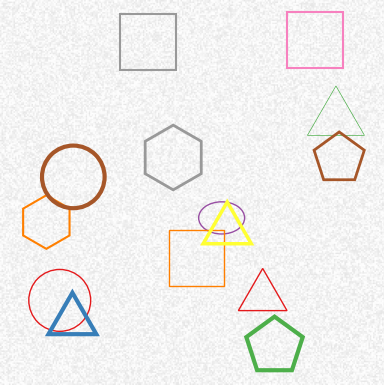[{"shape": "circle", "thickness": 1, "radius": 0.4, "center": [0.155, 0.22]}, {"shape": "triangle", "thickness": 1, "radius": 0.36, "center": [0.682, 0.23]}, {"shape": "triangle", "thickness": 3, "radius": 0.36, "center": [0.188, 0.168]}, {"shape": "triangle", "thickness": 0.5, "radius": 0.43, "center": [0.873, 0.691]}, {"shape": "pentagon", "thickness": 3, "radius": 0.38, "center": [0.713, 0.101]}, {"shape": "oval", "thickness": 1, "radius": 0.3, "center": [0.576, 0.434]}, {"shape": "square", "thickness": 1, "radius": 0.36, "center": [0.511, 0.33]}, {"shape": "hexagon", "thickness": 1.5, "radius": 0.35, "center": [0.12, 0.423]}, {"shape": "triangle", "thickness": 2.5, "radius": 0.36, "center": [0.59, 0.403]}, {"shape": "pentagon", "thickness": 2, "radius": 0.34, "center": [0.881, 0.589]}, {"shape": "circle", "thickness": 3, "radius": 0.41, "center": [0.19, 0.541]}, {"shape": "square", "thickness": 1.5, "radius": 0.36, "center": [0.819, 0.896]}, {"shape": "hexagon", "thickness": 2, "radius": 0.42, "center": [0.45, 0.591]}, {"shape": "square", "thickness": 1.5, "radius": 0.36, "center": [0.385, 0.891]}]